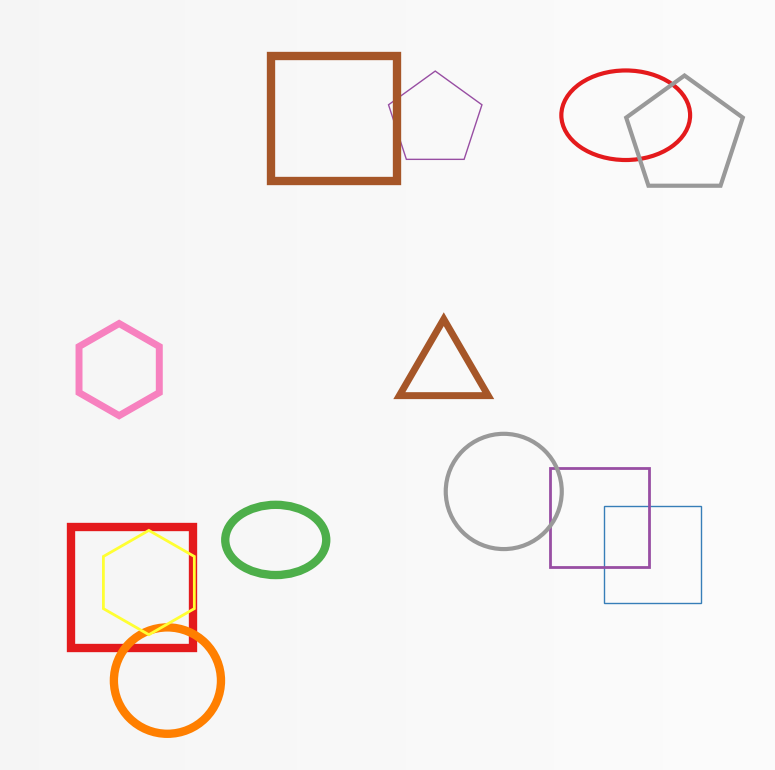[{"shape": "oval", "thickness": 1.5, "radius": 0.42, "center": [0.807, 0.85]}, {"shape": "square", "thickness": 3, "radius": 0.39, "center": [0.17, 0.237]}, {"shape": "square", "thickness": 0.5, "radius": 0.32, "center": [0.842, 0.28]}, {"shape": "oval", "thickness": 3, "radius": 0.33, "center": [0.356, 0.299]}, {"shape": "pentagon", "thickness": 0.5, "radius": 0.32, "center": [0.562, 0.844]}, {"shape": "square", "thickness": 1, "radius": 0.32, "center": [0.774, 0.328]}, {"shape": "circle", "thickness": 3, "radius": 0.35, "center": [0.216, 0.116]}, {"shape": "hexagon", "thickness": 1, "radius": 0.34, "center": [0.192, 0.243]}, {"shape": "square", "thickness": 3, "radius": 0.41, "center": [0.431, 0.846]}, {"shape": "triangle", "thickness": 2.5, "radius": 0.33, "center": [0.573, 0.519]}, {"shape": "hexagon", "thickness": 2.5, "radius": 0.3, "center": [0.154, 0.52]}, {"shape": "pentagon", "thickness": 1.5, "radius": 0.4, "center": [0.883, 0.823]}, {"shape": "circle", "thickness": 1.5, "radius": 0.37, "center": [0.65, 0.362]}]